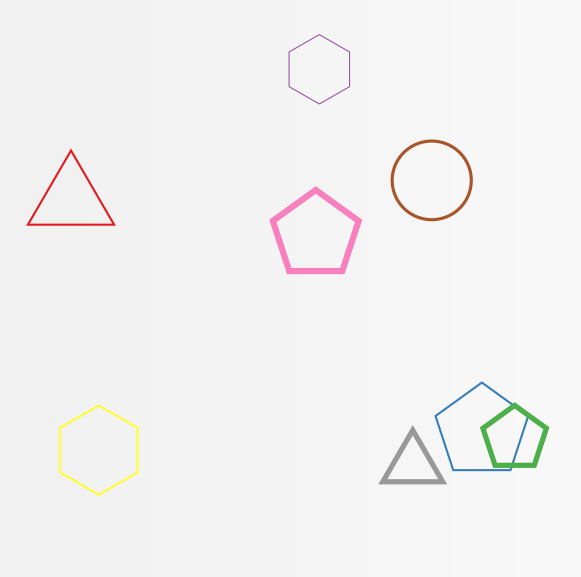[{"shape": "triangle", "thickness": 1, "radius": 0.43, "center": [0.122, 0.653]}, {"shape": "pentagon", "thickness": 1, "radius": 0.42, "center": [0.829, 0.253]}, {"shape": "pentagon", "thickness": 2.5, "radius": 0.29, "center": [0.885, 0.24]}, {"shape": "hexagon", "thickness": 0.5, "radius": 0.3, "center": [0.549, 0.879]}, {"shape": "hexagon", "thickness": 1, "radius": 0.39, "center": [0.17, 0.22]}, {"shape": "circle", "thickness": 1.5, "radius": 0.34, "center": [0.743, 0.687]}, {"shape": "pentagon", "thickness": 3, "radius": 0.39, "center": [0.543, 0.593]}, {"shape": "triangle", "thickness": 2.5, "radius": 0.3, "center": [0.71, 0.195]}]